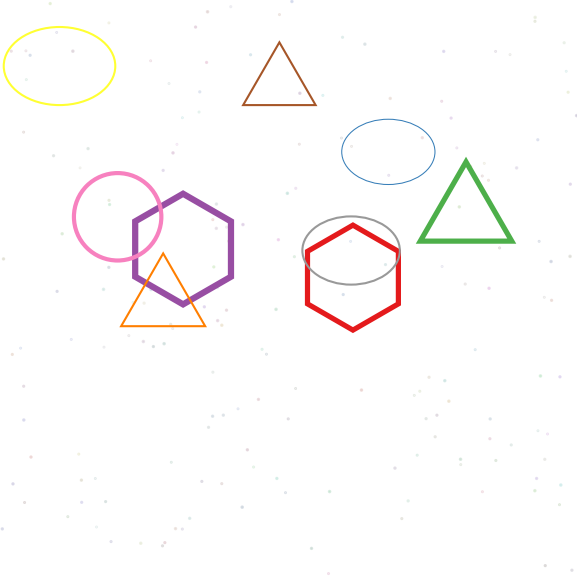[{"shape": "hexagon", "thickness": 2.5, "radius": 0.45, "center": [0.611, 0.518]}, {"shape": "oval", "thickness": 0.5, "radius": 0.4, "center": [0.672, 0.736]}, {"shape": "triangle", "thickness": 2.5, "radius": 0.46, "center": [0.807, 0.627]}, {"shape": "hexagon", "thickness": 3, "radius": 0.48, "center": [0.317, 0.568]}, {"shape": "triangle", "thickness": 1, "radius": 0.42, "center": [0.283, 0.476]}, {"shape": "oval", "thickness": 1, "radius": 0.48, "center": [0.103, 0.885]}, {"shape": "triangle", "thickness": 1, "radius": 0.36, "center": [0.484, 0.853]}, {"shape": "circle", "thickness": 2, "radius": 0.38, "center": [0.204, 0.624]}, {"shape": "oval", "thickness": 1, "radius": 0.42, "center": [0.608, 0.565]}]